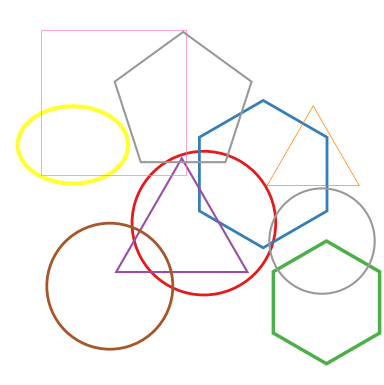[{"shape": "circle", "thickness": 2, "radius": 0.93, "center": [0.53, 0.42]}, {"shape": "hexagon", "thickness": 2, "radius": 0.96, "center": [0.684, 0.548]}, {"shape": "hexagon", "thickness": 2.5, "radius": 0.8, "center": [0.848, 0.215]}, {"shape": "triangle", "thickness": 1.5, "radius": 0.98, "center": [0.472, 0.392]}, {"shape": "triangle", "thickness": 0.5, "radius": 0.69, "center": [0.813, 0.587]}, {"shape": "oval", "thickness": 3, "radius": 0.72, "center": [0.189, 0.624]}, {"shape": "circle", "thickness": 2, "radius": 0.82, "center": [0.285, 0.257]}, {"shape": "square", "thickness": 0.5, "radius": 0.94, "center": [0.295, 0.735]}, {"shape": "circle", "thickness": 1.5, "radius": 0.68, "center": [0.836, 0.374]}, {"shape": "pentagon", "thickness": 1.5, "radius": 0.93, "center": [0.476, 0.73]}]